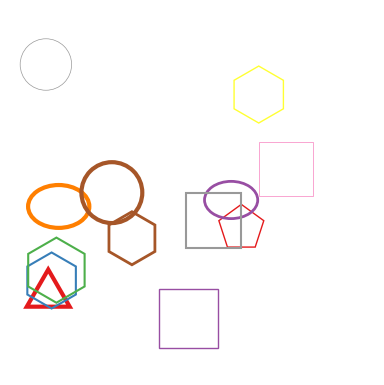[{"shape": "triangle", "thickness": 3, "radius": 0.32, "center": [0.125, 0.236]}, {"shape": "pentagon", "thickness": 1, "radius": 0.31, "center": [0.627, 0.408]}, {"shape": "hexagon", "thickness": 1.5, "radius": 0.36, "center": [0.134, 0.271]}, {"shape": "hexagon", "thickness": 1.5, "radius": 0.42, "center": [0.147, 0.298]}, {"shape": "oval", "thickness": 2, "radius": 0.35, "center": [0.6, 0.481]}, {"shape": "square", "thickness": 1, "radius": 0.38, "center": [0.489, 0.172]}, {"shape": "oval", "thickness": 3, "radius": 0.4, "center": [0.152, 0.464]}, {"shape": "hexagon", "thickness": 1, "radius": 0.37, "center": [0.672, 0.754]}, {"shape": "hexagon", "thickness": 2, "radius": 0.34, "center": [0.343, 0.381]}, {"shape": "circle", "thickness": 3, "radius": 0.4, "center": [0.291, 0.5]}, {"shape": "square", "thickness": 0.5, "radius": 0.35, "center": [0.742, 0.561]}, {"shape": "circle", "thickness": 0.5, "radius": 0.33, "center": [0.119, 0.832]}, {"shape": "square", "thickness": 1.5, "radius": 0.36, "center": [0.554, 0.426]}]